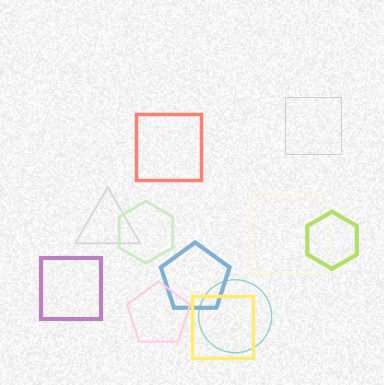[{"shape": "circle", "thickness": 1, "radius": 0.47, "center": [0.611, 0.179]}, {"shape": "square", "thickness": 0.5, "radius": 0.49, "center": [0.749, 0.389]}, {"shape": "square", "thickness": 0.5, "radius": 0.37, "center": [0.813, 0.675]}, {"shape": "square", "thickness": 2.5, "radius": 0.43, "center": [0.438, 0.618]}, {"shape": "pentagon", "thickness": 3, "radius": 0.47, "center": [0.507, 0.277]}, {"shape": "hexagon", "thickness": 3, "radius": 0.37, "center": [0.862, 0.376]}, {"shape": "pentagon", "thickness": 1.5, "radius": 0.43, "center": [0.412, 0.182]}, {"shape": "triangle", "thickness": 1.5, "radius": 0.49, "center": [0.28, 0.417]}, {"shape": "square", "thickness": 3, "radius": 0.39, "center": [0.185, 0.251]}, {"shape": "hexagon", "thickness": 2, "radius": 0.4, "center": [0.379, 0.397]}, {"shape": "square", "thickness": 2.5, "radius": 0.4, "center": [0.578, 0.15]}]